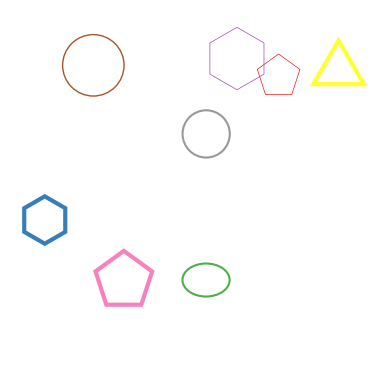[{"shape": "pentagon", "thickness": 0.5, "radius": 0.29, "center": [0.724, 0.802]}, {"shape": "hexagon", "thickness": 3, "radius": 0.31, "center": [0.116, 0.429]}, {"shape": "oval", "thickness": 1.5, "radius": 0.31, "center": [0.535, 0.273]}, {"shape": "hexagon", "thickness": 0.5, "radius": 0.41, "center": [0.615, 0.848]}, {"shape": "triangle", "thickness": 3, "radius": 0.38, "center": [0.879, 0.819]}, {"shape": "circle", "thickness": 1, "radius": 0.4, "center": [0.242, 0.83]}, {"shape": "pentagon", "thickness": 3, "radius": 0.39, "center": [0.322, 0.271]}, {"shape": "circle", "thickness": 1.5, "radius": 0.31, "center": [0.536, 0.652]}]